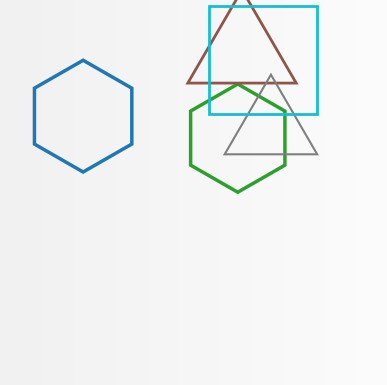[{"shape": "hexagon", "thickness": 2.5, "radius": 0.73, "center": [0.215, 0.698]}, {"shape": "hexagon", "thickness": 2.5, "radius": 0.7, "center": [0.614, 0.641]}, {"shape": "triangle", "thickness": 2, "radius": 0.81, "center": [0.625, 0.865]}, {"shape": "triangle", "thickness": 1.5, "radius": 0.69, "center": [0.699, 0.668]}, {"shape": "square", "thickness": 2, "radius": 0.7, "center": [0.679, 0.844]}]